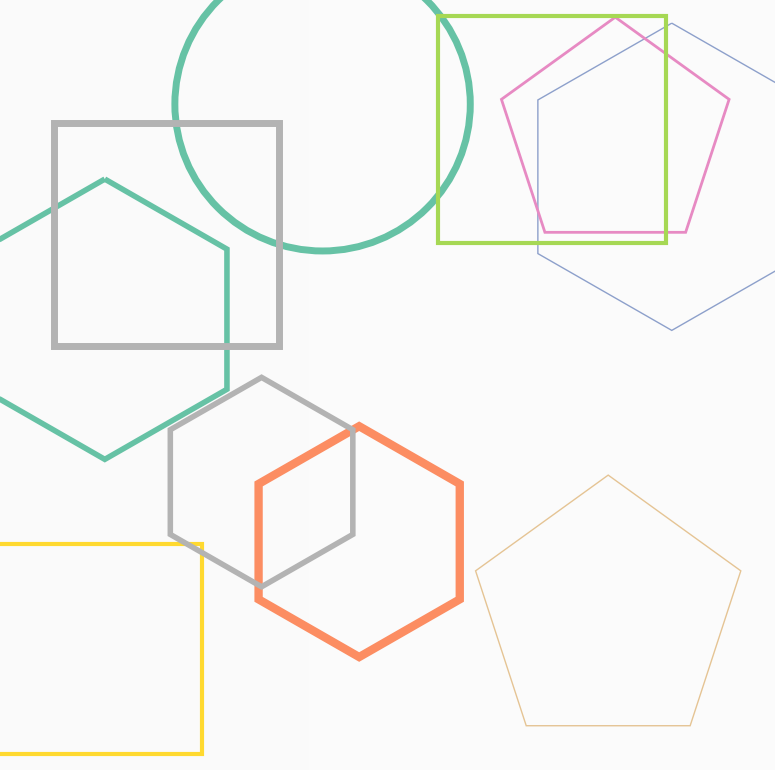[{"shape": "hexagon", "thickness": 2, "radius": 0.91, "center": [0.135, 0.585]}, {"shape": "circle", "thickness": 2.5, "radius": 0.95, "center": [0.416, 0.865]}, {"shape": "hexagon", "thickness": 3, "radius": 0.75, "center": [0.463, 0.297]}, {"shape": "hexagon", "thickness": 0.5, "radius": 1.0, "center": [0.867, 0.77]}, {"shape": "pentagon", "thickness": 1, "radius": 0.77, "center": [0.794, 0.823]}, {"shape": "square", "thickness": 1.5, "radius": 0.74, "center": [0.712, 0.832]}, {"shape": "square", "thickness": 1.5, "radius": 0.68, "center": [0.124, 0.157]}, {"shape": "pentagon", "thickness": 0.5, "radius": 0.9, "center": [0.785, 0.203]}, {"shape": "hexagon", "thickness": 2, "radius": 0.68, "center": [0.338, 0.374]}, {"shape": "square", "thickness": 2.5, "radius": 0.73, "center": [0.214, 0.695]}]